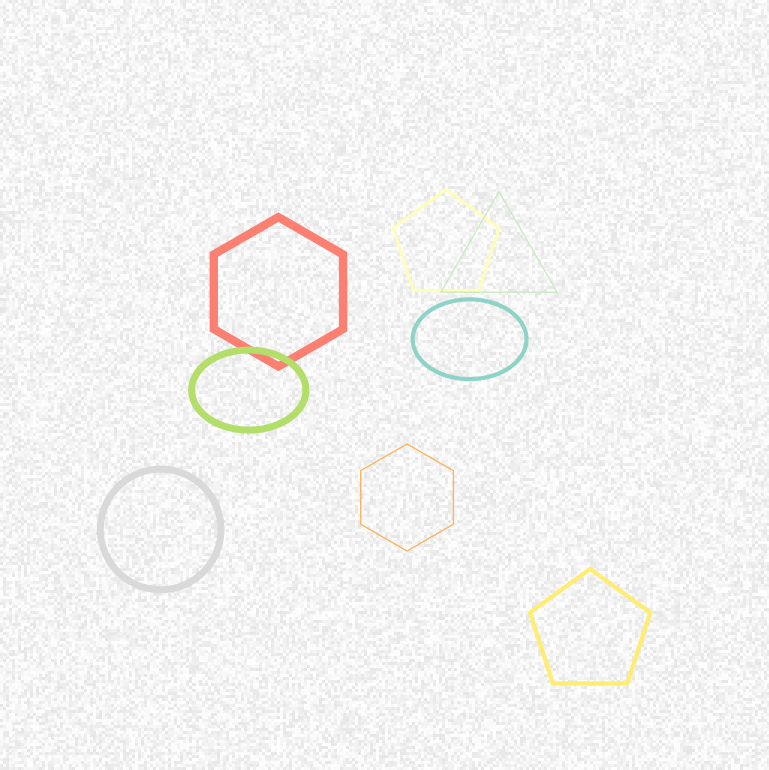[{"shape": "oval", "thickness": 1.5, "radius": 0.37, "center": [0.61, 0.559]}, {"shape": "pentagon", "thickness": 1, "radius": 0.36, "center": [0.579, 0.681]}, {"shape": "hexagon", "thickness": 3, "radius": 0.48, "center": [0.362, 0.621]}, {"shape": "hexagon", "thickness": 0.5, "radius": 0.35, "center": [0.529, 0.354]}, {"shape": "oval", "thickness": 2.5, "radius": 0.37, "center": [0.323, 0.493]}, {"shape": "circle", "thickness": 2.5, "radius": 0.39, "center": [0.209, 0.312]}, {"shape": "triangle", "thickness": 0.5, "radius": 0.44, "center": [0.648, 0.664]}, {"shape": "pentagon", "thickness": 1.5, "radius": 0.41, "center": [0.766, 0.179]}]